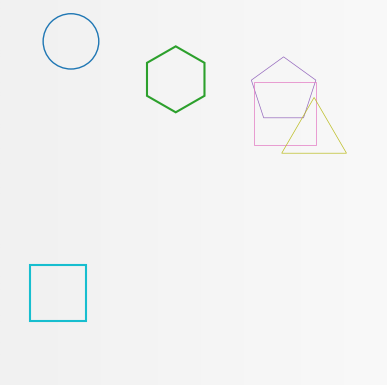[{"shape": "circle", "thickness": 1, "radius": 0.36, "center": [0.183, 0.893]}, {"shape": "hexagon", "thickness": 1.5, "radius": 0.43, "center": [0.454, 0.794]}, {"shape": "pentagon", "thickness": 0.5, "radius": 0.44, "center": [0.732, 0.765]}, {"shape": "square", "thickness": 0.5, "radius": 0.4, "center": [0.735, 0.706]}, {"shape": "triangle", "thickness": 0.5, "radius": 0.48, "center": [0.811, 0.65]}, {"shape": "square", "thickness": 1.5, "radius": 0.36, "center": [0.149, 0.24]}]